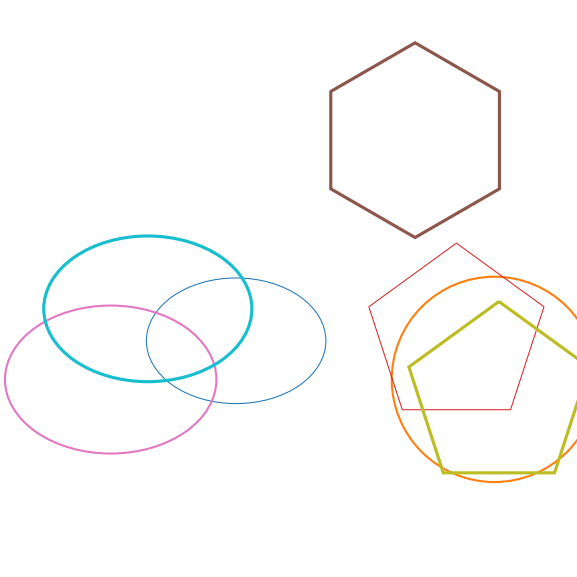[{"shape": "oval", "thickness": 0.5, "radius": 0.78, "center": [0.409, 0.409]}, {"shape": "circle", "thickness": 1, "radius": 0.89, "center": [0.856, 0.342]}, {"shape": "pentagon", "thickness": 0.5, "radius": 0.8, "center": [0.79, 0.419]}, {"shape": "hexagon", "thickness": 1.5, "radius": 0.84, "center": [0.719, 0.756]}, {"shape": "oval", "thickness": 1, "radius": 0.92, "center": [0.192, 0.342]}, {"shape": "pentagon", "thickness": 1.5, "radius": 0.82, "center": [0.864, 0.313]}, {"shape": "oval", "thickness": 1.5, "radius": 0.9, "center": [0.256, 0.464]}]